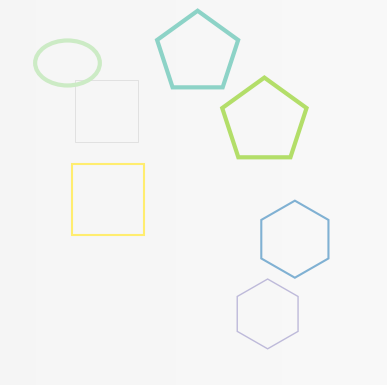[{"shape": "pentagon", "thickness": 3, "radius": 0.55, "center": [0.51, 0.862]}, {"shape": "hexagon", "thickness": 1, "radius": 0.45, "center": [0.691, 0.185]}, {"shape": "hexagon", "thickness": 1.5, "radius": 0.5, "center": [0.761, 0.379]}, {"shape": "pentagon", "thickness": 3, "radius": 0.57, "center": [0.682, 0.684]}, {"shape": "square", "thickness": 0.5, "radius": 0.41, "center": [0.274, 0.711]}, {"shape": "oval", "thickness": 3, "radius": 0.42, "center": [0.174, 0.836]}, {"shape": "square", "thickness": 1.5, "radius": 0.46, "center": [0.279, 0.483]}]